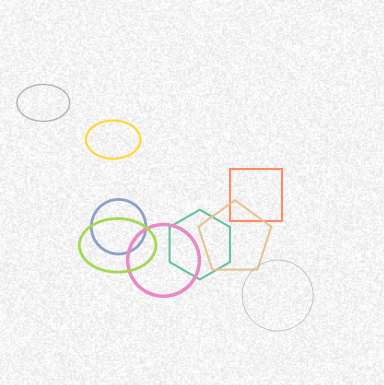[{"shape": "hexagon", "thickness": 1.5, "radius": 0.45, "center": [0.519, 0.365]}, {"shape": "square", "thickness": 1.5, "radius": 0.34, "center": [0.666, 0.493]}, {"shape": "circle", "thickness": 2, "radius": 0.35, "center": [0.308, 0.411]}, {"shape": "circle", "thickness": 2.5, "radius": 0.47, "center": [0.425, 0.324]}, {"shape": "oval", "thickness": 2, "radius": 0.5, "center": [0.306, 0.363]}, {"shape": "oval", "thickness": 1.5, "radius": 0.35, "center": [0.294, 0.637]}, {"shape": "pentagon", "thickness": 1.5, "radius": 0.5, "center": [0.61, 0.38]}, {"shape": "circle", "thickness": 0.5, "radius": 0.46, "center": [0.721, 0.232]}, {"shape": "oval", "thickness": 1, "radius": 0.34, "center": [0.112, 0.733]}]